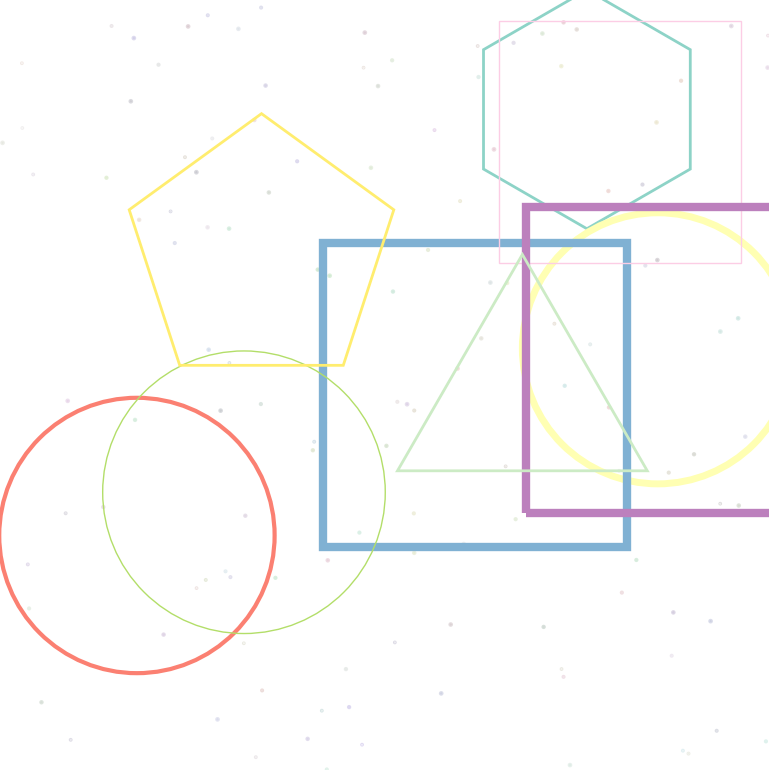[{"shape": "hexagon", "thickness": 1, "radius": 0.78, "center": [0.762, 0.858]}, {"shape": "circle", "thickness": 2.5, "radius": 0.88, "center": [0.854, 0.548]}, {"shape": "circle", "thickness": 1.5, "radius": 0.89, "center": [0.178, 0.305]}, {"shape": "square", "thickness": 3, "radius": 0.99, "center": [0.617, 0.487]}, {"shape": "circle", "thickness": 0.5, "radius": 0.92, "center": [0.317, 0.361]}, {"shape": "square", "thickness": 0.5, "radius": 0.79, "center": [0.805, 0.815]}, {"shape": "square", "thickness": 3, "radius": 0.99, "center": [0.882, 0.532]}, {"shape": "triangle", "thickness": 1, "radius": 0.94, "center": [0.678, 0.482]}, {"shape": "pentagon", "thickness": 1, "radius": 0.9, "center": [0.34, 0.672]}]